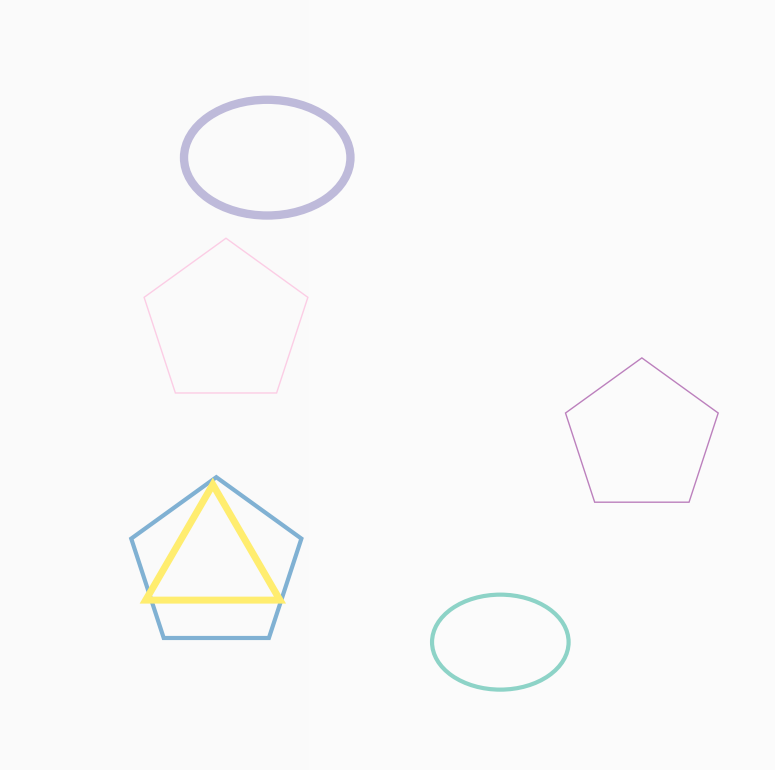[{"shape": "oval", "thickness": 1.5, "radius": 0.44, "center": [0.646, 0.166]}, {"shape": "oval", "thickness": 3, "radius": 0.54, "center": [0.345, 0.795]}, {"shape": "pentagon", "thickness": 1.5, "radius": 0.58, "center": [0.279, 0.265]}, {"shape": "pentagon", "thickness": 0.5, "radius": 0.56, "center": [0.292, 0.58]}, {"shape": "pentagon", "thickness": 0.5, "radius": 0.52, "center": [0.828, 0.432]}, {"shape": "triangle", "thickness": 2.5, "radius": 0.5, "center": [0.275, 0.271]}]